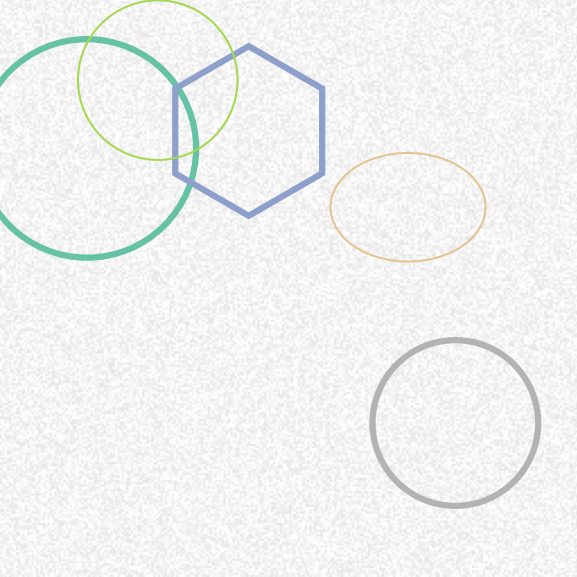[{"shape": "circle", "thickness": 3, "radius": 0.95, "center": [0.15, 0.742]}, {"shape": "hexagon", "thickness": 3, "radius": 0.73, "center": [0.431, 0.772]}, {"shape": "circle", "thickness": 1, "radius": 0.69, "center": [0.273, 0.86]}, {"shape": "oval", "thickness": 1, "radius": 0.67, "center": [0.707, 0.64]}, {"shape": "circle", "thickness": 3, "radius": 0.72, "center": [0.788, 0.267]}]